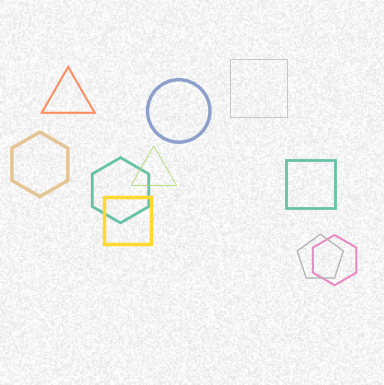[{"shape": "hexagon", "thickness": 2, "radius": 0.42, "center": [0.313, 0.506]}, {"shape": "square", "thickness": 2, "radius": 0.32, "center": [0.807, 0.522]}, {"shape": "triangle", "thickness": 1.5, "radius": 0.4, "center": [0.177, 0.747]}, {"shape": "circle", "thickness": 2.5, "radius": 0.41, "center": [0.464, 0.712]}, {"shape": "hexagon", "thickness": 1.5, "radius": 0.33, "center": [0.869, 0.324]}, {"shape": "triangle", "thickness": 0.5, "radius": 0.34, "center": [0.399, 0.552]}, {"shape": "square", "thickness": 2.5, "radius": 0.31, "center": [0.331, 0.427]}, {"shape": "hexagon", "thickness": 2.5, "radius": 0.42, "center": [0.104, 0.573]}, {"shape": "pentagon", "thickness": 1, "radius": 0.31, "center": [0.832, 0.329]}, {"shape": "square", "thickness": 0.5, "radius": 0.37, "center": [0.671, 0.771]}]